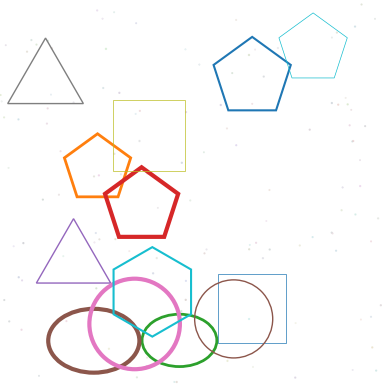[{"shape": "square", "thickness": 0.5, "radius": 0.45, "center": [0.655, 0.199]}, {"shape": "pentagon", "thickness": 1.5, "radius": 0.53, "center": [0.655, 0.799]}, {"shape": "pentagon", "thickness": 2, "radius": 0.45, "center": [0.253, 0.562]}, {"shape": "oval", "thickness": 2, "radius": 0.49, "center": [0.466, 0.116]}, {"shape": "pentagon", "thickness": 3, "radius": 0.5, "center": [0.368, 0.466]}, {"shape": "triangle", "thickness": 1, "radius": 0.56, "center": [0.191, 0.321]}, {"shape": "oval", "thickness": 3, "radius": 0.59, "center": [0.244, 0.115]}, {"shape": "circle", "thickness": 1, "radius": 0.51, "center": [0.607, 0.172]}, {"shape": "circle", "thickness": 3, "radius": 0.59, "center": [0.35, 0.159]}, {"shape": "triangle", "thickness": 1, "radius": 0.57, "center": [0.118, 0.788]}, {"shape": "square", "thickness": 0.5, "radius": 0.47, "center": [0.386, 0.648]}, {"shape": "hexagon", "thickness": 1.5, "radius": 0.58, "center": [0.396, 0.242]}, {"shape": "pentagon", "thickness": 0.5, "radius": 0.47, "center": [0.813, 0.873]}]